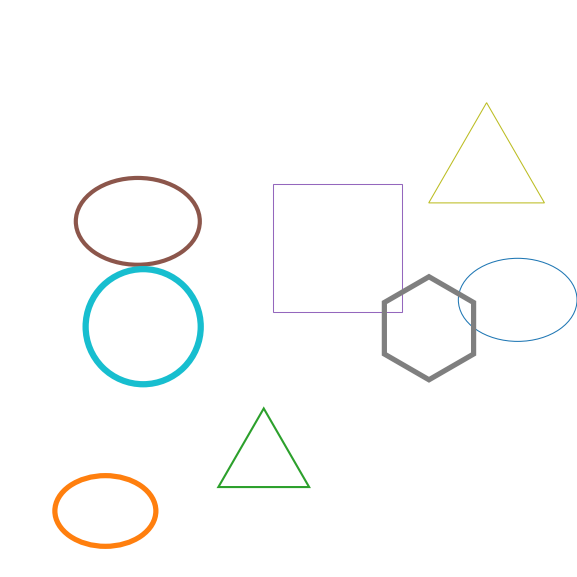[{"shape": "oval", "thickness": 0.5, "radius": 0.51, "center": [0.896, 0.48]}, {"shape": "oval", "thickness": 2.5, "radius": 0.44, "center": [0.182, 0.114]}, {"shape": "triangle", "thickness": 1, "radius": 0.45, "center": [0.457, 0.201]}, {"shape": "square", "thickness": 0.5, "radius": 0.56, "center": [0.585, 0.57]}, {"shape": "oval", "thickness": 2, "radius": 0.54, "center": [0.239, 0.616]}, {"shape": "hexagon", "thickness": 2.5, "radius": 0.45, "center": [0.743, 0.431]}, {"shape": "triangle", "thickness": 0.5, "radius": 0.58, "center": [0.843, 0.706]}, {"shape": "circle", "thickness": 3, "radius": 0.5, "center": [0.248, 0.433]}]